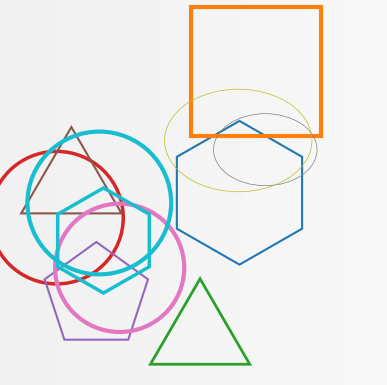[{"shape": "hexagon", "thickness": 1.5, "radius": 0.93, "center": [0.618, 0.499]}, {"shape": "square", "thickness": 3, "radius": 0.84, "center": [0.661, 0.814]}, {"shape": "triangle", "thickness": 2, "radius": 0.74, "center": [0.516, 0.128]}, {"shape": "circle", "thickness": 2.5, "radius": 0.86, "center": [0.146, 0.435]}, {"shape": "pentagon", "thickness": 1.5, "radius": 0.7, "center": [0.249, 0.231]}, {"shape": "triangle", "thickness": 1.5, "radius": 0.75, "center": [0.184, 0.52]}, {"shape": "circle", "thickness": 3, "radius": 0.83, "center": [0.309, 0.304]}, {"shape": "oval", "thickness": 0.5, "radius": 0.67, "center": [0.685, 0.611]}, {"shape": "oval", "thickness": 0.5, "radius": 0.95, "center": [0.615, 0.635]}, {"shape": "hexagon", "thickness": 2.5, "radius": 0.68, "center": [0.267, 0.375]}, {"shape": "circle", "thickness": 3, "radius": 0.93, "center": [0.256, 0.473]}]